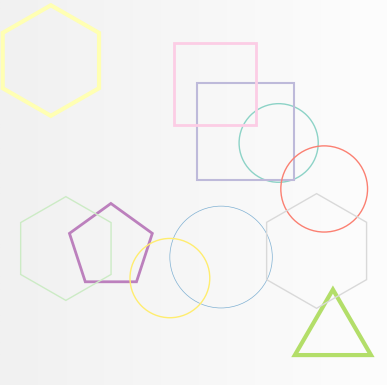[{"shape": "circle", "thickness": 1, "radius": 0.51, "center": [0.719, 0.629]}, {"shape": "hexagon", "thickness": 3, "radius": 0.72, "center": [0.131, 0.843]}, {"shape": "square", "thickness": 1.5, "radius": 0.63, "center": [0.635, 0.659]}, {"shape": "circle", "thickness": 1, "radius": 0.56, "center": [0.837, 0.509]}, {"shape": "circle", "thickness": 0.5, "radius": 0.66, "center": [0.571, 0.332]}, {"shape": "triangle", "thickness": 3, "radius": 0.57, "center": [0.859, 0.134]}, {"shape": "square", "thickness": 2, "radius": 0.53, "center": [0.555, 0.783]}, {"shape": "hexagon", "thickness": 1, "radius": 0.74, "center": [0.817, 0.348]}, {"shape": "pentagon", "thickness": 2, "radius": 0.56, "center": [0.286, 0.359]}, {"shape": "hexagon", "thickness": 1, "radius": 0.67, "center": [0.17, 0.355]}, {"shape": "circle", "thickness": 1, "radius": 0.51, "center": [0.438, 0.278]}]